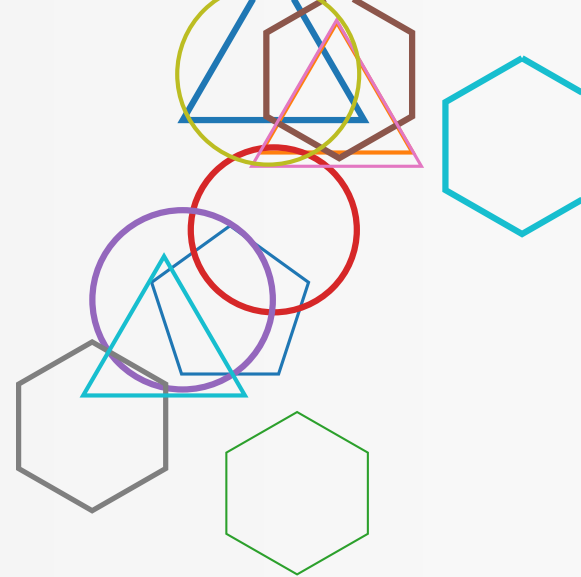[{"shape": "pentagon", "thickness": 1.5, "radius": 0.71, "center": [0.396, 0.466]}, {"shape": "triangle", "thickness": 3, "radius": 0.9, "center": [0.47, 0.881]}, {"shape": "triangle", "thickness": 2, "radius": 0.75, "center": [0.58, 0.81]}, {"shape": "hexagon", "thickness": 1, "radius": 0.7, "center": [0.511, 0.145]}, {"shape": "circle", "thickness": 3, "radius": 0.71, "center": [0.471, 0.601]}, {"shape": "circle", "thickness": 3, "radius": 0.78, "center": [0.314, 0.48]}, {"shape": "hexagon", "thickness": 3, "radius": 0.72, "center": [0.584, 0.87]}, {"shape": "triangle", "thickness": 1.5, "radius": 0.84, "center": [0.579, 0.796]}, {"shape": "hexagon", "thickness": 2.5, "radius": 0.73, "center": [0.159, 0.261]}, {"shape": "circle", "thickness": 2, "radius": 0.78, "center": [0.461, 0.871]}, {"shape": "triangle", "thickness": 2, "radius": 0.8, "center": [0.282, 0.395]}, {"shape": "hexagon", "thickness": 3, "radius": 0.76, "center": [0.898, 0.746]}]